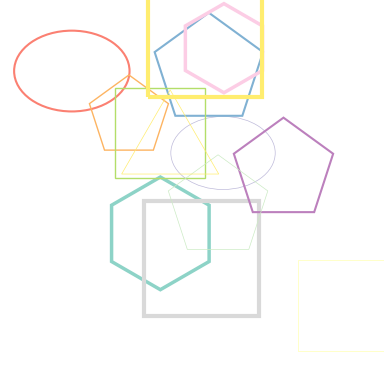[{"shape": "hexagon", "thickness": 2.5, "radius": 0.73, "center": [0.416, 0.394]}, {"shape": "square", "thickness": 0.5, "radius": 0.59, "center": [0.892, 0.206]}, {"shape": "oval", "thickness": 0.5, "radius": 0.68, "center": [0.579, 0.603]}, {"shape": "oval", "thickness": 1.5, "radius": 0.75, "center": [0.187, 0.815]}, {"shape": "pentagon", "thickness": 1.5, "radius": 0.74, "center": [0.542, 0.819]}, {"shape": "pentagon", "thickness": 1, "radius": 0.54, "center": [0.335, 0.697]}, {"shape": "square", "thickness": 1, "radius": 0.59, "center": [0.417, 0.654]}, {"shape": "hexagon", "thickness": 2.5, "radius": 0.58, "center": [0.582, 0.875]}, {"shape": "square", "thickness": 3, "radius": 0.74, "center": [0.523, 0.329]}, {"shape": "pentagon", "thickness": 1.5, "radius": 0.68, "center": [0.736, 0.559]}, {"shape": "pentagon", "thickness": 0.5, "radius": 0.68, "center": [0.566, 0.462]}, {"shape": "square", "thickness": 3, "radius": 0.74, "center": [0.533, 0.896]}, {"shape": "triangle", "thickness": 0.5, "radius": 0.73, "center": [0.442, 0.621]}]